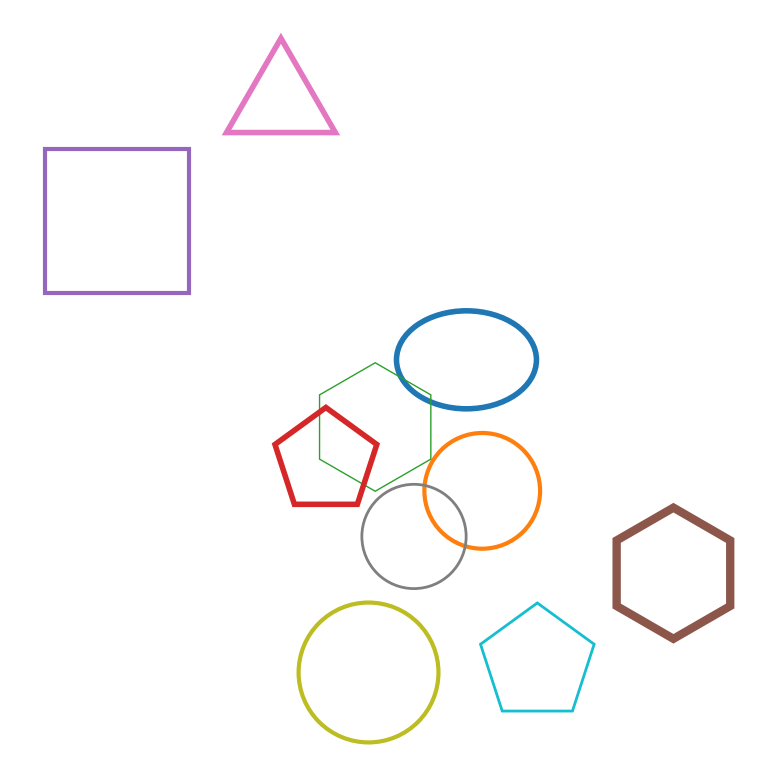[{"shape": "oval", "thickness": 2, "radius": 0.45, "center": [0.606, 0.533]}, {"shape": "circle", "thickness": 1.5, "radius": 0.38, "center": [0.626, 0.363]}, {"shape": "hexagon", "thickness": 0.5, "radius": 0.42, "center": [0.487, 0.445]}, {"shape": "pentagon", "thickness": 2, "radius": 0.35, "center": [0.423, 0.401]}, {"shape": "square", "thickness": 1.5, "radius": 0.47, "center": [0.152, 0.713]}, {"shape": "hexagon", "thickness": 3, "radius": 0.43, "center": [0.875, 0.256]}, {"shape": "triangle", "thickness": 2, "radius": 0.41, "center": [0.365, 0.869]}, {"shape": "circle", "thickness": 1, "radius": 0.34, "center": [0.538, 0.303]}, {"shape": "circle", "thickness": 1.5, "radius": 0.45, "center": [0.479, 0.127]}, {"shape": "pentagon", "thickness": 1, "radius": 0.39, "center": [0.698, 0.139]}]